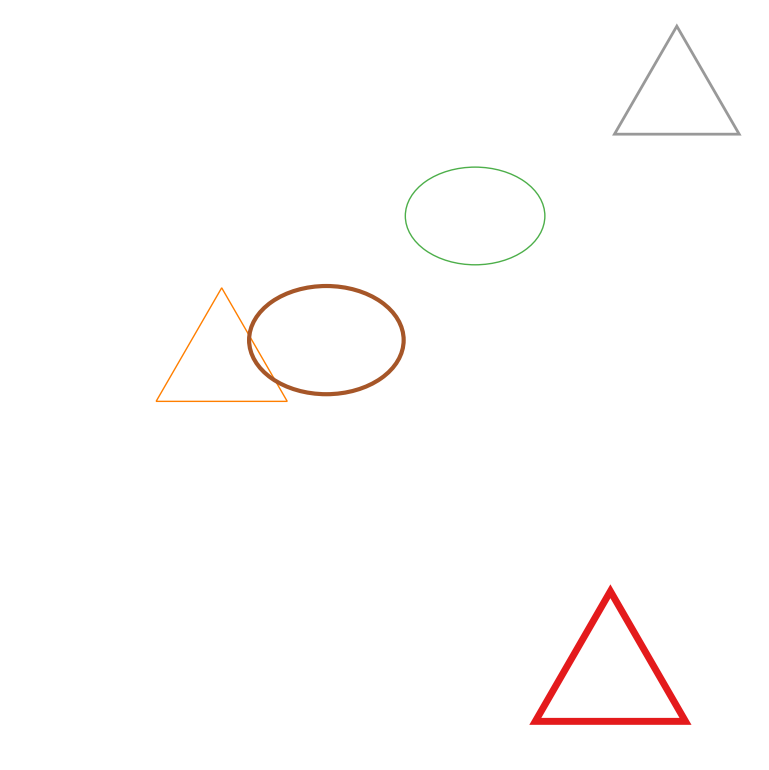[{"shape": "triangle", "thickness": 2.5, "radius": 0.56, "center": [0.793, 0.119]}, {"shape": "oval", "thickness": 0.5, "radius": 0.45, "center": [0.617, 0.72]}, {"shape": "triangle", "thickness": 0.5, "radius": 0.49, "center": [0.288, 0.528]}, {"shape": "oval", "thickness": 1.5, "radius": 0.5, "center": [0.424, 0.558]}, {"shape": "triangle", "thickness": 1, "radius": 0.47, "center": [0.879, 0.873]}]